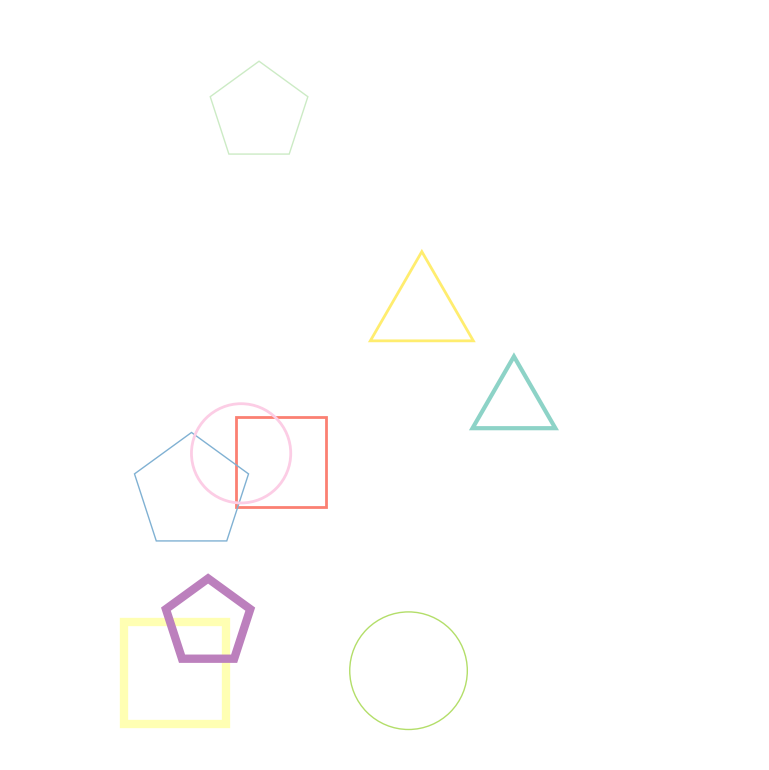[{"shape": "triangle", "thickness": 1.5, "radius": 0.31, "center": [0.667, 0.475]}, {"shape": "square", "thickness": 3, "radius": 0.33, "center": [0.227, 0.126]}, {"shape": "square", "thickness": 1, "radius": 0.29, "center": [0.365, 0.4]}, {"shape": "pentagon", "thickness": 0.5, "radius": 0.39, "center": [0.249, 0.36]}, {"shape": "circle", "thickness": 0.5, "radius": 0.38, "center": [0.531, 0.129]}, {"shape": "circle", "thickness": 1, "radius": 0.32, "center": [0.313, 0.411]}, {"shape": "pentagon", "thickness": 3, "radius": 0.29, "center": [0.27, 0.191]}, {"shape": "pentagon", "thickness": 0.5, "radius": 0.33, "center": [0.336, 0.854]}, {"shape": "triangle", "thickness": 1, "radius": 0.39, "center": [0.548, 0.596]}]